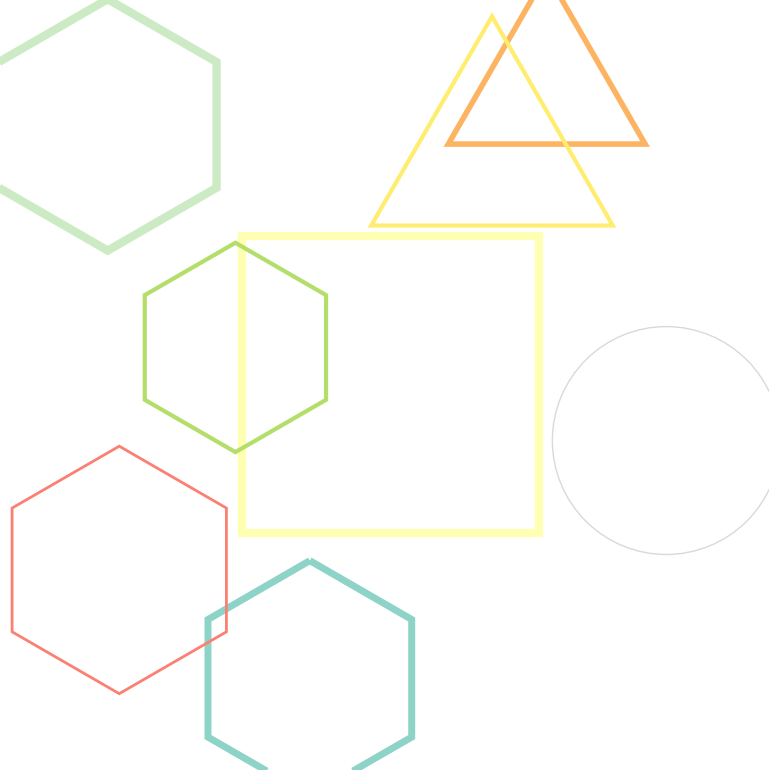[{"shape": "hexagon", "thickness": 2.5, "radius": 0.76, "center": [0.402, 0.119]}, {"shape": "square", "thickness": 3, "radius": 0.97, "center": [0.507, 0.5]}, {"shape": "hexagon", "thickness": 1, "radius": 0.8, "center": [0.155, 0.26]}, {"shape": "triangle", "thickness": 2, "radius": 0.74, "center": [0.71, 0.887]}, {"shape": "hexagon", "thickness": 1.5, "radius": 0.68, "center": [0.306, 0.549]}, {"shape": "circle", "thickness": 0.5, "radius": 0.74, "center": [0.865, 0.428]}, {"shape": "hexagon", "thickness": 3, "radius": 0.82, "center": [0.14, 0.838]}, {"shape": "triangle", "thickness": 1.5, "radius": 0.91, "center": [0.639, 0.798]}]